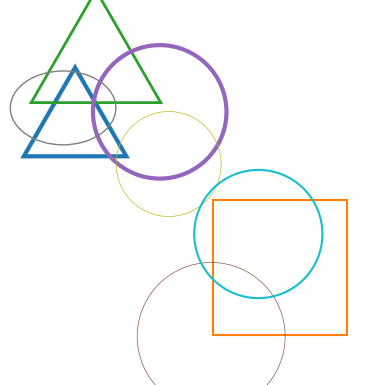[{"shape": "triangle", "thickness": 3, "radius": 0.77, "center": [0.195, 0.671]}, {"shape": "square", "thickness": 1.5, "radius": 0.87, "center": [0.727, 0.305]}, {"shape": "triangle", "thickness": 2, "radius": 0.97, "center": [0.249, 0.831]}, {"shape": "circle", "thickness": 3, "radius": 0.87, "center": [0.415, 0.709]}, {"shape": "circle", "thickness": 0.5, "radius": 0.96, "center": [0.549, 0.126]}, {"shape": "oval", "thickness": 1, "radius": 0.69, "center": [0.164, 0.72]}, {"shape": "circle", "thickness": 0.5, "radius": 0.68, "center": [0.438, 0.574]}, {"shape": "circle", "thickness": 1.5, "radius": 0.83, "center": [0.671, 0.392]}]